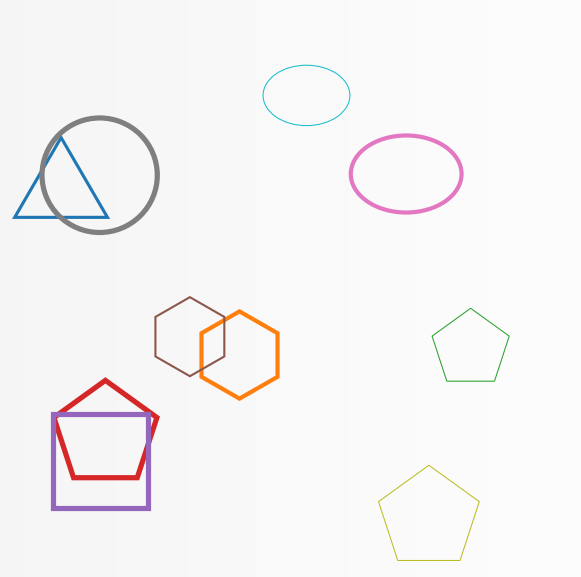[{"shape": "triangle", "thickness": 1.5, "radius": 0.46, "center": [0.105, 0.669]}, {"shape": "hexagon", "thickness": 2, "radius": 0.38, "center": [0.412, 0.384]}, {"shape": "pentagon", "thickness": 0.5, "radius": 0.35, "center": [0.81, 0.396]}, {"shape": "pentagon", "thickness": 2.5, "radius": 0.47, "center": [0.181, 0.247]}, {"shape": "square", "thickness": 2.5, "radius": 0.41, "center": [0.172, 0.201]}, {"shape": "hexagon", "thickness": 1, "radius": 0.34, "center": [0.327, 0.416]}, {"shape": "oval", "thickness": 2, "radius": 0.48, "center": [0.699, 0.698]}, {"shape": "circle", "thickness": 2.5, "radius": 0.5, "center": [0.171, 0.696]}, {"shape": "pentagon", "thickness": 0.5, "radius": 0.46, "center": [0.738, 0.102]}, {"shape": "oval", "thickness": 0.5, "radius": 0.37, "center": [0.527, 0.834]}]